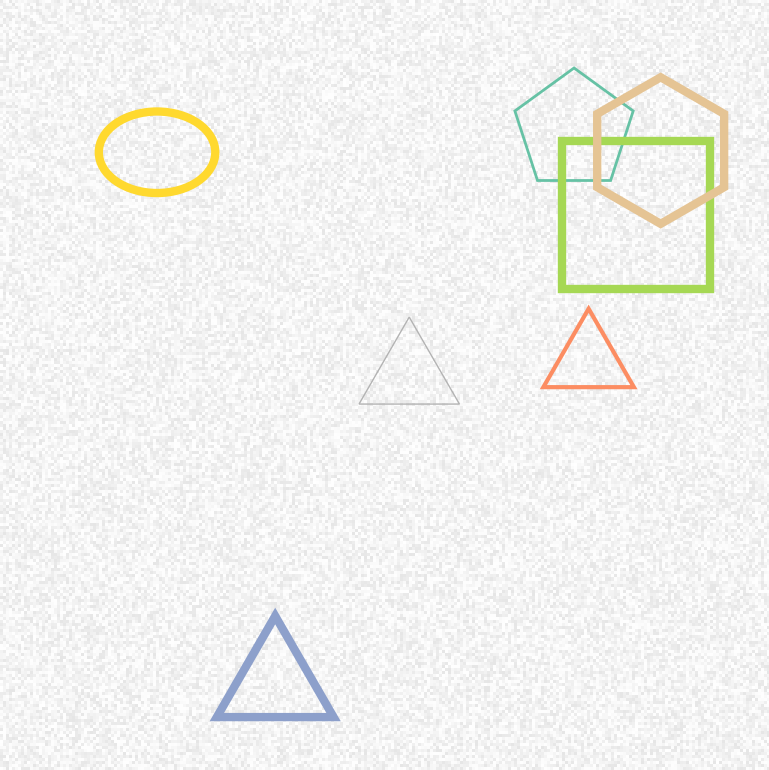[{"shape": "pentagon", "thickness": 1, "radius": 0.4, "center": [0.746, 0.831]}, {"shape": "triangle", "thickness": 1.5, "radius": 0.34, "center": [0.764, 0.531]}, {"shape": "triangle", "thickness": 3, "radius": 0.44, "center": [0.357, 0.112]}, {"shape": "square", "thickness": 3, "radius": 0.48, "center": [0.826, 0.721]}, {"shape": "oval", "thickness": 3, "radius": 0.38, "center": [0.204, 0.802]}, {"shape": "hexagon", "thickness": 3, "radius": 0.48, "center": [0.858, 0.804]}, {"shape": "triangle", "thickness": 0.5, "radius": 0.38, "center": [0.531, 0.513]}]